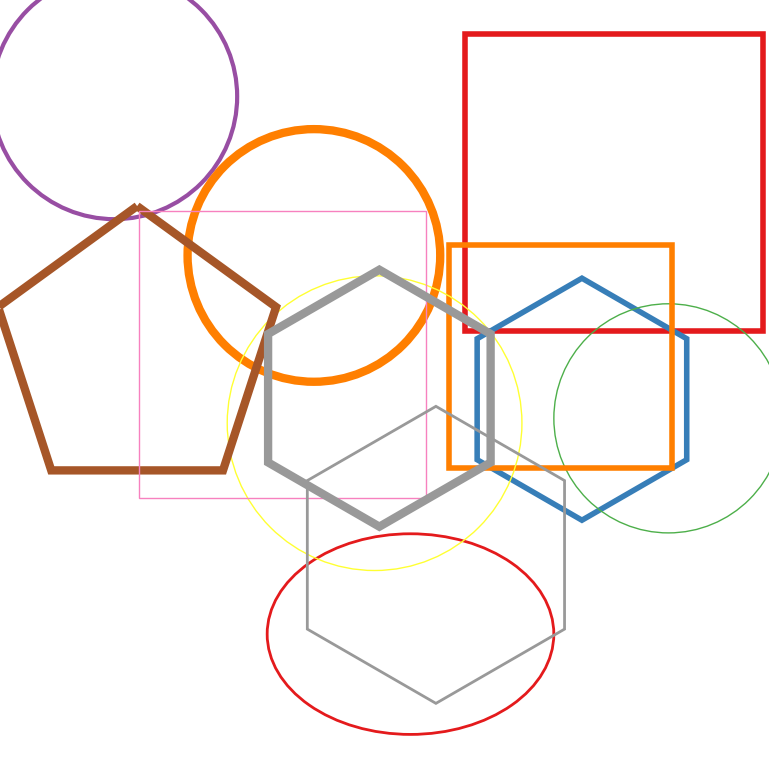[{"shape": "oval", "thickness": 1, "radius": 0.93, "center": [0.533, 0.176]}, {"shape": "square", "thickness": 2, "radius": 0.97, "center": [0.798, 0.763]}, {"shape": "hexagon", "thickness": 2, "radius": 0.79, "center": [0.756, 0.482]}, {"shape": "circle", "thickness": 0.5, "radius": 0.74, "center": [0.868, 0.457]}, {"shape": "circle", "thickness": 1.5, "radius": 0.8, "center": [0.149, 0.875]}, {"shape": "square", "thickness": 2, "radius": 0.72, "center": [0.728, 0.537]}, {"shape": "circle", "thickness": 3, "radius": 0.82, "center": [0.408, 0.668]}, {"shape": "circle", "thickness": 0.5, "radius": 0.96, "center": [0.486, 0.45]}, {"shape": "pentagon", "thickness": 3, "radius": 0.95, "center": [0.178, 0.543]}, {"shape": "square", "thickness": 0.5, "radius": 0.93, "center": [0.366, 0.54]}, {"shape": "hexagon", "thickness": 3, "radius": 0.83, "center": [0.493, 0.483]}, {"shape": "hexagon", "thickness": 1, "radius": 0.96, "center": [0.566, 0.279]}]